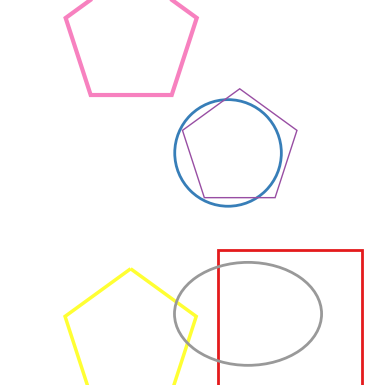[{"shape": "square", "thickness": 2, "radius": 0.93, "center": [0.753, 0.164]}, {"shape": "circle", "thickness": 2, "radius": 0.69, "center": [0.592, 0.603]}, {"shape": "pentagon", "thickness": 1, "radius": 0.78, "center": [0.623, 0.613]}, {"shape": "pentagon", "thickness": 2.5, "radius": 0.9, "center": [0.339, 0.123]}, {"shape": "pentagon", "thickness": 3, "radius": 0.9, "center": [0.341, 0.898]}, {"shape": "oval", "thickness": 2, "radius": 0.96, "center": [0.644, 0.185]}]